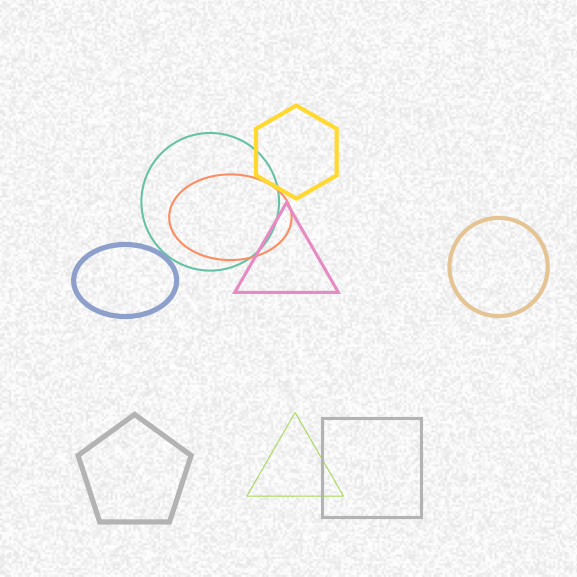[{"shape": "circle", "thickness": 1, "radius": 0.6, "center": [0.364, 0.65]}, {"shape": "oval", "thickness": 1, "radius": 0.53, "center": [0.399, 0.623]}, {"shape": "oval", "thickness": 2.5, "radius": 0.45, "center": [0.217, 0.513]}, {"shape": "triangle", "thickness": 1.5, "radius": 0.52, "center": [0.496, 0.545]}, {"shape": "triangle", "thickness": 0.5, "radius": 0.48, "center": [0.511, 0.188]}, {"shape": "hexagon", "thickness": 2, "radius": 0.4, "center": [0.513, 0.736]}, {"shape": "circle", "thickness": 2, "radius": 0.43, "center": [0.863, 0.537]}, {"shape": "pentagon", "thickness": 2.5, "radius": 0.51, "center": [0.233, 0.179]}, {"shape": "square", "thickness": 1.5, "radius": 0.43, "center": [0.644, 0.189]}]